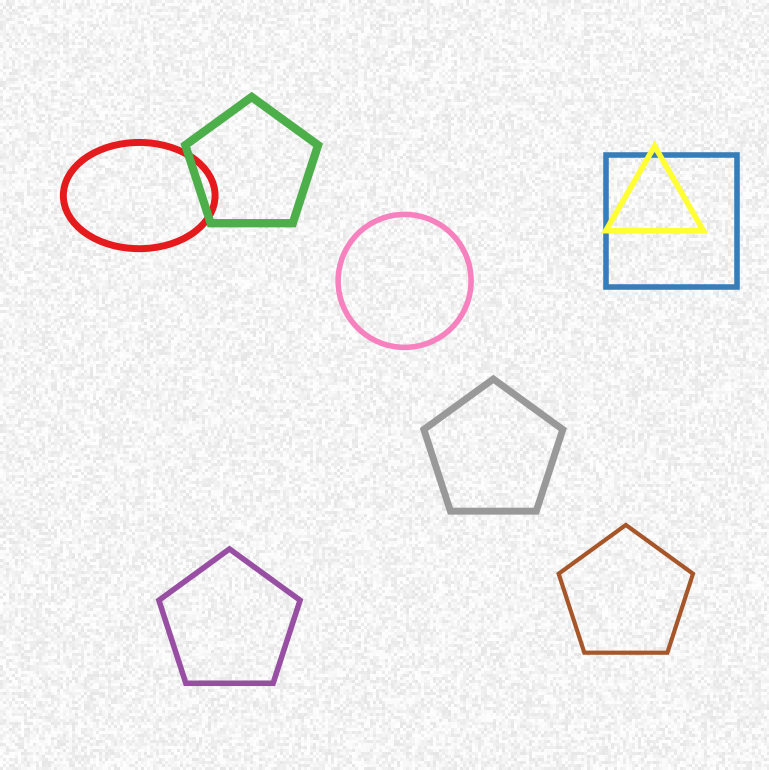[{"shape": "oval", "thickness": 2.5, "radius": 0.49, "center": [0.181, 0.746]}, {"shape": "square", "thickness": 2, "radius": 0.43, "center": [0.872, 0.713]}, {"shape": "pentagon", "thickness": 3, "radius": 0.45, "center": [0.327, 0.783]}, {"shape": "pentagon", "thickness": 2, "radius": 0.48, "center": [0.298, 0.191]}, {"shape": "triangle", "thickness": 2, "radius": 0.37, "center": [0.85, 0.737]}, {"shape": "pentagon", "thickness": 1.5, "radius": 0.46, "center": [0.813, 0.227]}, {"shape": "circle", "thickness": 2, "radius": 0.43, "center": [0.525, 0.635]}, {"shape": "pentagon", "thickness": 2.5, "radius": 0.47, "center": [0.641, 0.413]}]